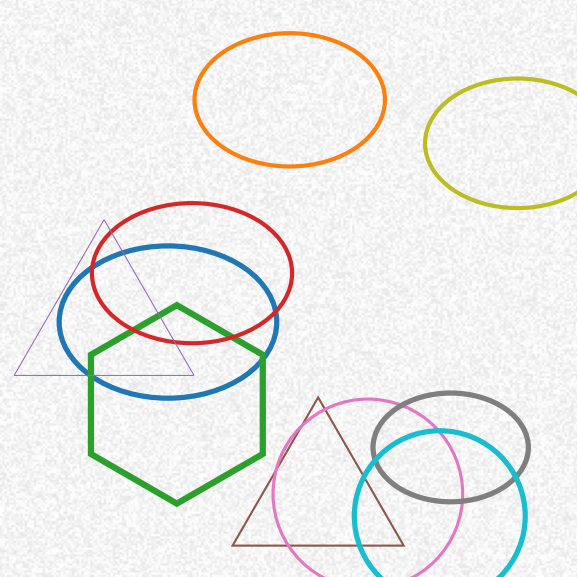[{"shape": "oval", "thickness": 2.5, "radius": 0.94, "center": [0.291, 0.441]}, {"shape": "oval", "thickness": 2, "radius": 0.82, "center": [0.502, 0.826]}, {"shape": "hexagon", "thickness": 3, "radius": 0.86, "center": [0.306, 0.299]}, {"shape": "oval", "thickness": 2, "radius": 0.87, "center": [0.332, 0.526]}, {"shape": "triangle", "thickness": 0.5, "radius": 0.9, "center": [0.18, 0.439]}, {"shape": "triangle", "thickness": 1, "radius": 0.86, "center": [0.551, 0.14]}, {"shape": "circle", "thickness": 1.5, "radius": 0.82, "center": [0.637, 0.144]}, {"shape": "oval", "thickness": 2.5, "radius": 0.67, "center": [0.78, 0.224]}, {"shape": "oval", "thickness": 2, "radius": 0.8, "center": [0.896, 0.751]}, {"shape": "circle", "thickness": 2.5, "radius": 0.74, "center": [0.762, 0.105]}]